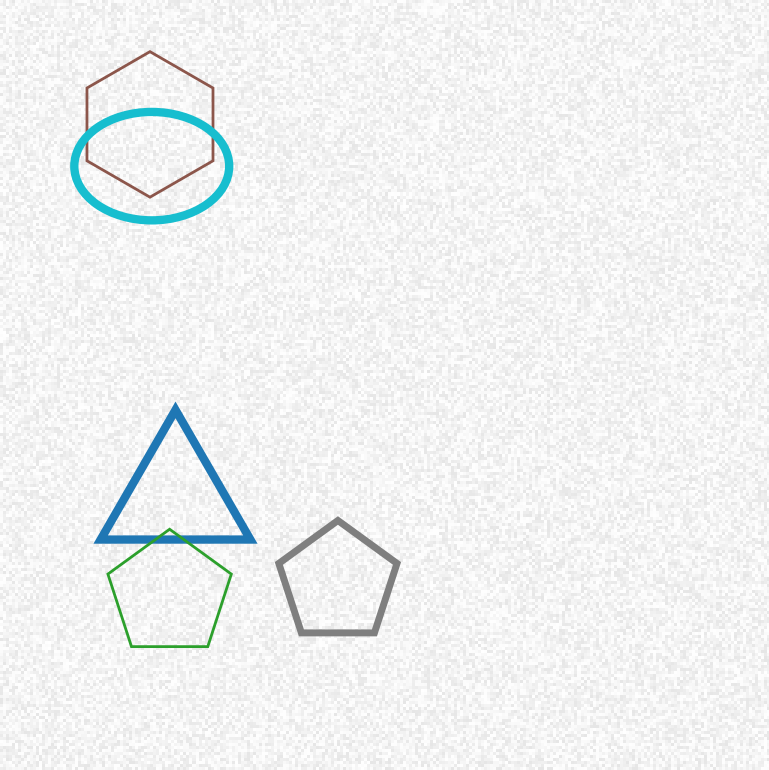[{"shape": "triangle", "thickness": 3, "radius": 0.56, "center": [0.228, 0.355]}, {"shape": "pentagon", "thickness": 1, "radius": 0.42, "center": [0.22, 0.228]}, {"shape": "hexagon", "thickness": 1, "radius": 0.47, "center": [0.195, 0.838]}, {"shape": "pentagon", "thickness": 2.5, "radius": 0.4, "center": [0.439, 0.243]}, {"shape": "oval", "thickness": 3, "radius": 0.5, "center": [0.197, 0.784]}]